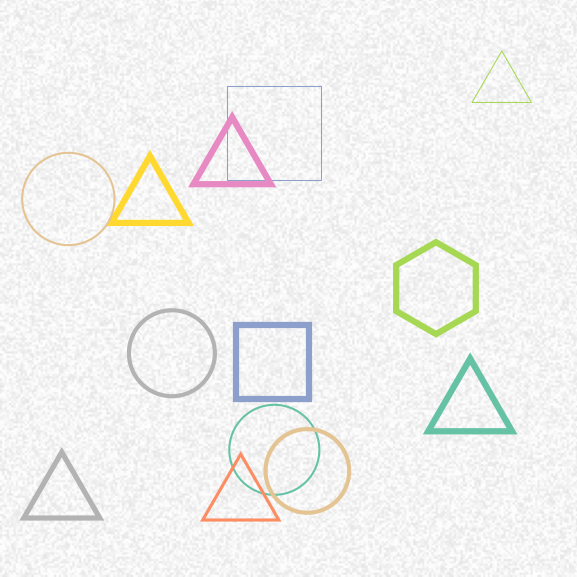[{"shape": "triangle", "thickness": 3, "radius": 0.42, "center": [0.814, 0.294]}, {"shape": "circle", "thickness": 1, "radius": 0.39, "center": [0.475, 0.22]}, {"shape": "triangle", "thickness": 1.5, "radius": 0.38, "center": [0.417, 0.137]}, {"shape": "square", "thickness": 3, "radius": 0.32, "center": [0.472, 0.372]}, {"shape": "square", "thickness": 0.5, "radius": 0.41, "center": [0.474, 0.769]}, {"shape": "triangle", "thickness": 3, "radius": 0.39, "center": [0.402, 0.719]}, {"shape": "hexagon", "thickness": 3, "radius": 0.4, "center": [0.755, 0.5]}, {"shape": "triangle", "thickness": 0.5, "radius": 0.3, "center": [0.869, 0.851]}, {"shape": "triangle", "thickness": 3, "radius": 0.39, "center": [0.26, 0.652]}, {"shape": "circle", "thickness": 1, "radius": 0.4, "center": [0.118, 0.655]}, {"shape": "circle", "thickness": 2, "radius": 0.36, "center": [0.532, 0.184]}, {"shape": "triangle", "thickness": 2.5, "radius": 0.38, "center": [0.107, 0.14]}, {"shape": "circle", "thickness": 2, "radius": 0.37, "center": [0.298, 0.387]}]